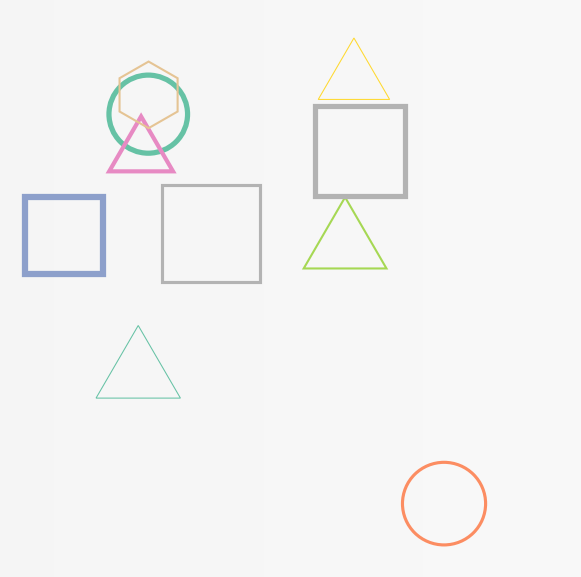[{"shape": "triangle", "thickness": 0.5, "radius": 0.42, "center": [0.238, 0.352]}, {"shape": "circle", "thickness": 2.5, "radius": 0.34, "center": [0.255, 0.801]}, {"shape": "circle", "thickness": 1.5, "radius": 0.36, "center": [0.764, 0.127]}, {"shape": "square", "thickness": 3, "radius": 0.33, "center": [0.11, 0.591]}, {"shape": "triangle", "thickness": 2, "radius": 0.32, "center": [0.243, 0.734]}, {"shape": "triangle", "thickness": 1, "radius": 0.41, "center": [0.594, 0.575]}, {"shape": "triangle", "thickness": 0.5, "radius": 0.35, "center": [0.609, 0.862]}, {"shape": "hexagon", "thickness": 1, "radius": 0.29, "center": [0.256, 0.835]}, {"shape": "square", "thickness": 1.5, "radius": 0.42, "center": [0.364, 0.595]}, {"shape": "square", "thickness": 2.5, "radius": 0.39, "center": [0.619, 0.738]}]